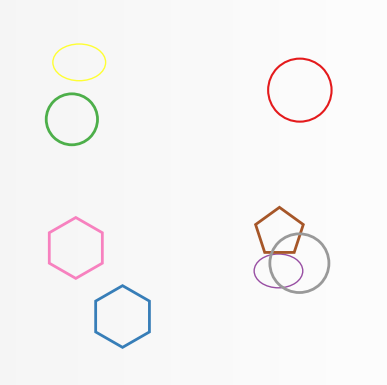[{"shape": "circle", "thickness": 1.5, "radius": 0.41, "center": [0.774, 0.766]}, {"shape": "hexagon", "thickness": 2, "radius": 0.4, "center": [0.316, 0.178]}, {"shape": "circle", "thickness": 2, "radius": 0.33, "center": [0.185, 0.69]}, {"shape": "oval", "thickness": 1, "radius": 0.31, "center": [0.719, 0.296]}, {"shape": "oval", "thickness": 1, "radius": 0.34, "center": [0.205, 0.838]}, {"shape": "pentagon", "thickness": 2, "radius": 0.32, "center": [0.721, 0.397]}, {"shape": "hexagon", "thickness": 2, "radius": 0.4, "center": [0.196, 0.356]}, {"shape": "circle", "thickness": 2, "radius": 0.38, "center": [0.773, 0.316]}]